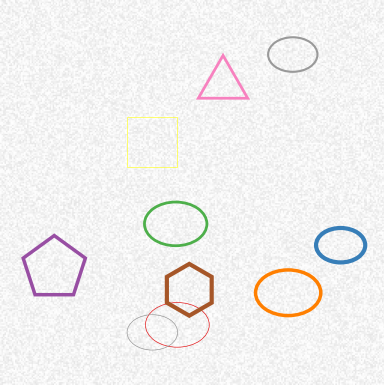[{"shape": "oval", "thickness": 0.5, "radius": 0.41, "center": [0.461, 0.156]}, {"shape": "oval", "thickness": 3, "radius": 0.32, "center": [0.885, 0.363]}, {"shape": "oval", "thickness": 2, "radius": 0.41, "center": [0.456, 0.418]}, {"shape": "pentagon", "thickness": 2.5, "radius": 0.42, "center": [0.141, 0.303]}, {"shape": "oval", "thickness": 2.5, "radius": 0.42, "center": [0.749, 0.24]}, {"shape": "square", "thickness": 0.5, "radius": 0.32, "center": [0.395, 0.631]}, {"shape": "hexagon", "thickness": 3, "radius": 0.34, "center": [0.492, 0.247]}, {"shape": "triangle", "thickness": 2, "radius": 0.37, "center": [0.579, 0.782]}, {"shape": "oval", "thickness": 1.5, "radius": 0.32, "center": [0.76, 0.858]}, {"shape": "oval", "thickness": 0.5, "radius": 0.33, "center": [0.396, 0.137]}]